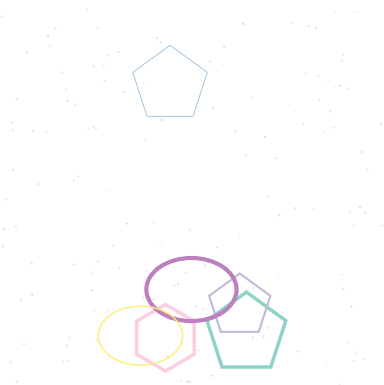[{"shape": "pentagon", "thickness": 2.5, "radius": 0.54, "center": [0.64, 0.134]}, {"shape": "pentagon", "thickness": 1.5, "radius": 0.42, "center": [0.623, 0.206]}, {"shape": "pentagon", "thickness": 0.5, "radius": 0.51, "center": [0.442, 0.781]}, {"shape": "hexagon", "thickness": 2.5, "radius": 0.43, "center": [0.43, 0.123]}, {"shape": "oval", "thickness": 3, "radius": 0.59, "center": [0.497, 0.248]}, {"shape": "oval", "thickness": 1, "radius": 0.55, "center": [0.365, 0.128]}]